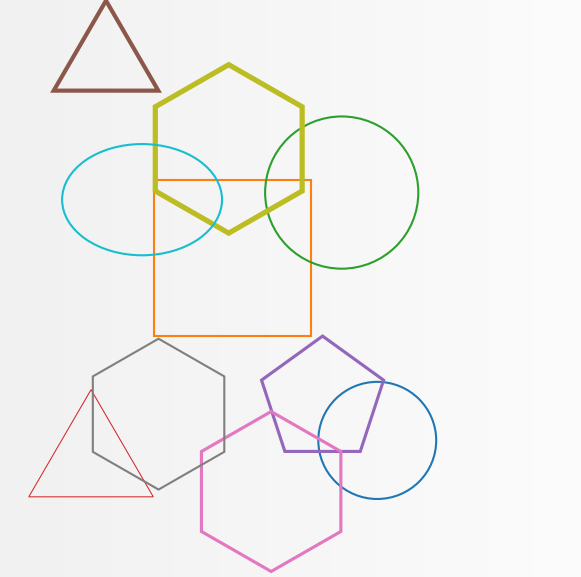[{"shape": "circle", "thickness": 1, "radius": 0.51, "center": [0.649, 0.237]}, {"shape": "square", "thickness": 1, "radius": 0.68, "center": [0.4, 0.553]}, {"shape": "circle", "thickness": 1, "radius": 0.66, "center": [0.588, 0.666]}, {"shape": "triangle", "thickness": 0.5, "radius": 0.62, "center": [0.157, 0.201]}, {"shape": "pentagon", "thickness": 1.5, "radius": 0.55, "center": [0.555, 0.307]}, {"shape": "triangle", "thickness": 2, "radius": 0.52, "center": [0.182, 0.894]}, {"shape": "hexagon", "thickness": 1.5, "radius": 0.69, "center": [0.466, 0.148]}, {"shape": "hexagon", "thickness": 1, "radius": 0.65, "center": [0.273, 0.282]}, {"shape": "hexagon", "thickness": 2.5, "radius": 0.73, "center": [0.394, 0.741]}, {"shape": "oval", "thickness": 1, "radius": 0.69, "center": [0.244, 0.653]}]